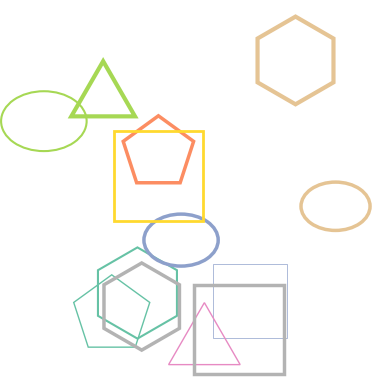[{"shape": "pentagon", "thickness": 1, "radius": 0.52, "center": [0.29, 0.182]}, {"shape": "hexagon", "thickness": 1.5, "radius": 0.59, "center": [0.357, 0.239]}, {"shape": "pentagon", "thickness": 2.5, "radius": 0.48, "center": [0.411, 0.603]}, {"shape": "oval", "thickness": 2.5, "radius": 0.48, "center": [0.47, 0.376]}, {"shape": "square", "thickness": 0.5, "radius": 0.48, "center": [0.649, 0.218]}, {"shape": "triangle", "thickness": 1, "radius": 0.54, "center": [0.531, 0.107]}, {"shape": "triangle", "thickness": 3, "radius": 0.48, "center": [0.268, 0.746]}, {"shape": "oval", "thickness": 1.5, "radius": 0.56, "center": [0.114, 0.685]}, {"shape": "square", "thickness": 2, "radius": 0.58, "center": [0.412, 0.542]}, {"shape": "oval", "thickness": 2.5, "radius": 0.45, "center": [0.871, 0.464]}, {"shape": "hexagon", "thickness": 3, "radius": 0.57, "center": [0.768, 0.843]}, {"shape": "hexagon", "thickness": 2.5, "radius": 0.57, "center": [0.368, 0.204]}, {"shape": "square", "thickness": 2.5, "radius": 0.58, "center": [0.62, 0.144]}]